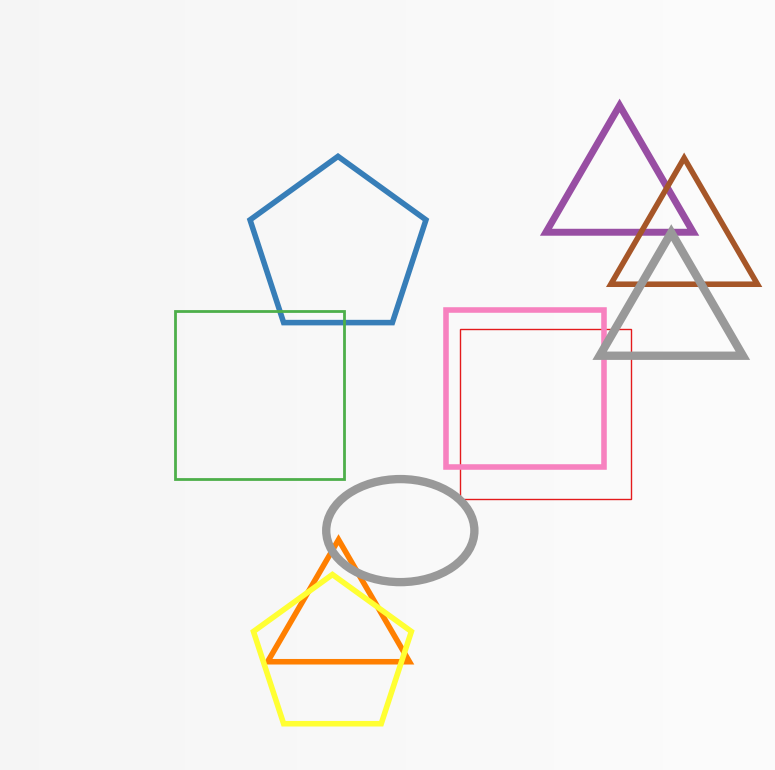[{"shape": "square", "thickness": 0.5, "radius": 0.55, "center": [0.703, 0.463]}, {"shape": "pentagon", "thickness": 2, "radius": 0.6, "center": [0.436, 0.678]}, {"shape": "square", "thickness": 1, "radius": 0.55, "center": [0.335, 0.487]}, {"shape": "triangle", "thickness": 2.5, "radius": 0.55, "center": [0.799, 0.753]}, {"shape": "triangle", "thickness": 2, "radius": 0.53, "center": [0.437, 0.193]}, {"shape": "pentagon", "thickness": 2, "radius": 0.54, "center": [0.429, 0.147]}, {"shape": "triangle", "thickness": 2, "radius": 0.55, "center": [0.883, 0.686]}, {"shape": "square", "thickness": 2, "radius": 0.51, "center": [0.678, 0.496]}, {"shape": "oval", "thickness": 3, "radius": 0.48, "center": [0.517, 0.311]}, {"shape": "triangle", "thickness": 3, "radius": 0.53, "center": [0.866, 0.591]}]